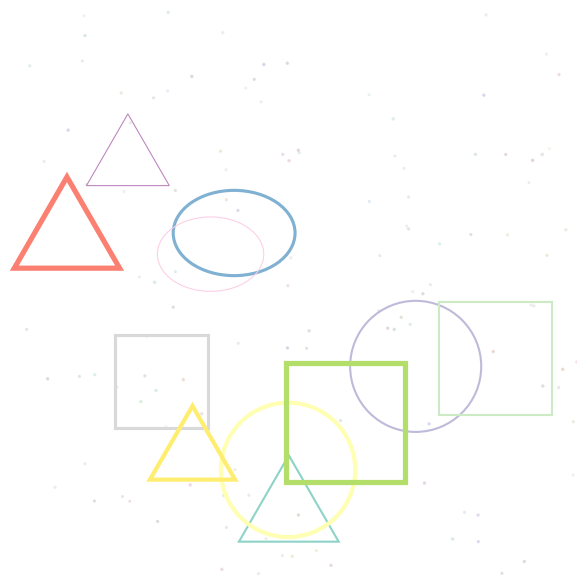[{"shape": "triangle", "thickness": 1, "radius": 0.5, "center": [0.5, 0.111]}, {"shape": "circle", "thickness": 2, "radius": 0.58, "center": [0.499, 0.186]}, {"shape": "circle", "thickness": 1, "radius": 0.57, "center": [0.72, 0.365]}, {"shape": "triangle", "thickness": 2.5, "radius": 0.53, "center": [0.116, 0.587]}, {"shape": "oval", "thickness": 1.5, "radius": 0.53, "center": [0.405, 0.596]}, {"shape": "square", "thickness": 2.5, "radius": 0.51, "center": [0.598, 0.268]}, {"shape": "oval", "thickness": 0.5, "radius": 0.46, "center": [0.365, 0.559]}, {"shape": "square", "thickness": 1.5, "radius": 0.4, "center": [0.28, 0.339]}, {"shape": "triangle", "thickness": 0.5, "radius": 0.41, "center": [0.221, 0.719]}, {"shape": "square", "thickness": 1, "radius": 0.49, "center": [0.858, 0.379]}, {"shape": "triangle", "thickness": 2, "radius": 0.43, "center": [0.333, 0.211]}]